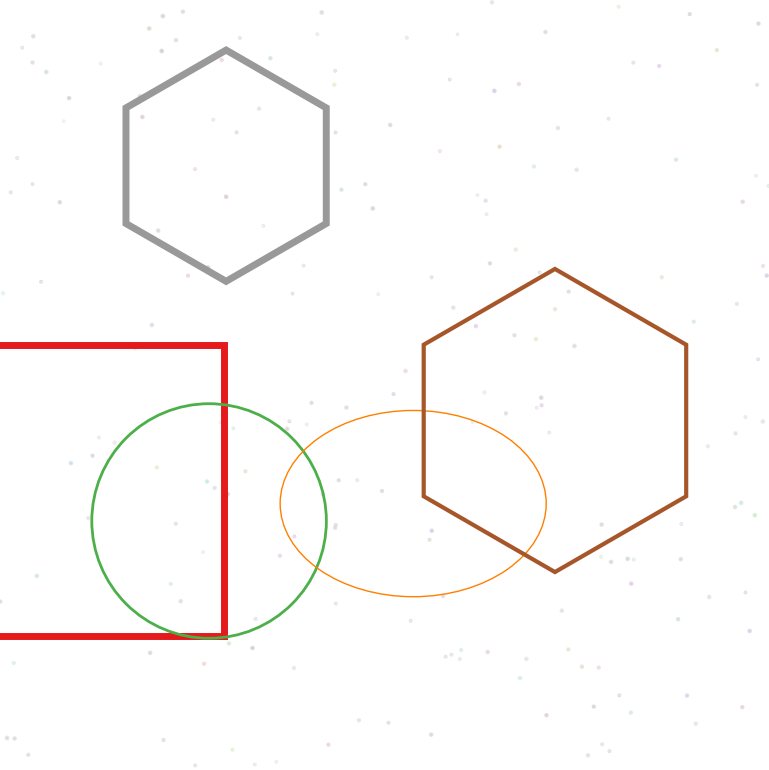[{"shape": "square", "thickness": 2.5, "radius": 0.95, "center": [0.101, 0.363]}, {"shape": "circle", "thickness": 1, "radius": 0.76, "center": [0.272, 0.323]}, {"shape": "oval", "thickness": 0.5, "radius": 0.86, "center": [0.537, 0.346]}, {"shape": "hexagon", "thickness": 1.5, "radius": 0.98, "center": [0.721, 0.454]}, {"shape": "hexagon", "thickness": 2.5, "radius": 0.75, "center": [0.294, 0.785]}]